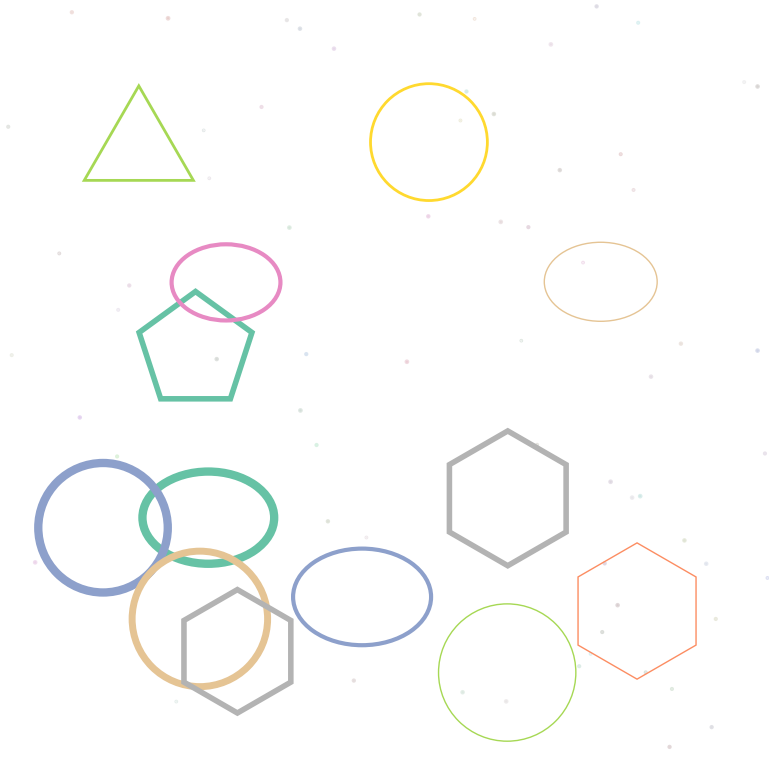[{"shape": "pentagon", "thickness": 2, "radius": 0.39, "center": [0.254, 0.544]}, {"shape": "oval", "thickness": 3, "radius": 0.43, "center": [0.271, 0.328]}, {"shape": "hexagon", "thickness": 0.5, "radius": 0.44, "center": [0.827, 0.206]}, {"shape": "oval", "thickness": 1.5, "radius": 0.45, "center": [0.47, 0.225]}, {"shape": "circle", "thickness": 3, "radius": 0.42, "center": [0.134, 0.315]}, {"shape": "oval", "thickness": 1.5, "radius": 0.35, "center": [0.294, 0.633]}, {"shape": "circle", "thickness": 0.5, "radius": 0.45, "center": [0.659, 0.127]}, {"shape": "triangle", "thickness": 1, "radius": 0.41, "center": [0.18, 0.807]}, {"shape": "circle", "thickness": 1, "radius": 0.38, "center": [0.557, 0.815]}, {"shape": "oval", "thickness": 0.5, "radius": 0.37, "center": [0.78, 0.634]}, {"shape": "circle", "thickness": 2.5, "radius": 0.44, "center": [0.26, 0.196]}, {"shape": "hexagon", "thickness": 2, "radius": 0.44, "center": [0.659, 0.353]}, {"shape": "hexagon", "thickness": 2, "radius": 0.4, "center": [0.308, 0.154]}]